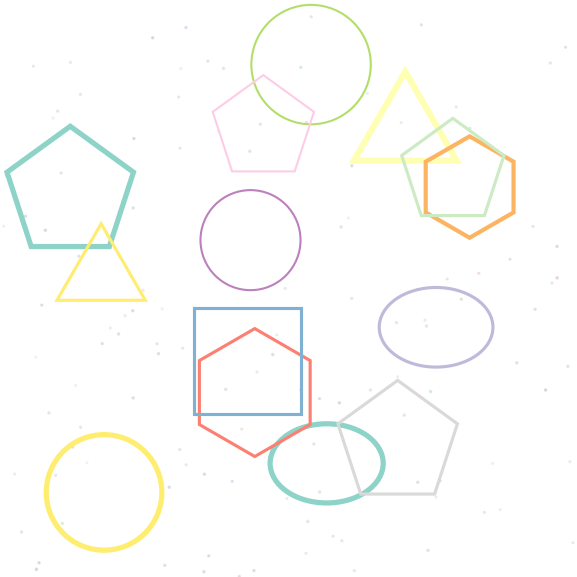[{"shape": "pentagon", "thickness": 2.5, "radius": 0.58, "center": [0.122, 0.665]}, {"shape": "oval", "thickness": 2.5, "radius": 0.49, "center": [0.566, 0.197]}, {"shape": "triangle", "thickness": 3, "radius": 0.51, "center": [0.702, 0.772]}, {"shape": "oval", "thickness": 1.5, "radius": 0.49, "center": [0.755, 0.432]}, {"shape": "hexagon", "thickness": 1.5, "radius": 0.55, "center": [0.441, 0.319]}, {"shape": "square", "thickness": 1.5, "radius": 0.46, "center": [0.429, 0.374]}, {"shape": "hexagon", "thickness": 2, "radius": 0.44, "center": [0.813, 0.675]}, {"shape": "circle", "thickness": 1, "radius": 0.52, "center": [0.539, 0.887]}, {"shape": "pentagon", "thickness": 1, "radius": 0.46, "center": [0.456, 0.777]}, {"shape": "pentagon", "thickness": 1.5, "radius": 0.54, "center": [0.689, 0.232]}, {"shape": "circle", "thickness": 1, "radius": 0.43, "center": [0.434, 0.583]}, {"shape": "pentagon", "thickness": 1.5, "radius": 0.47, "center": [0.784, 0.701]}, {"shape": "circle", "thickness": 2.5, "radius": 0.5, "center": [0.18, 0.146]}, {"shape": "triangle", "thickness": 1.5, "radius": 0.44, "center": [0.175, 0.523]}]